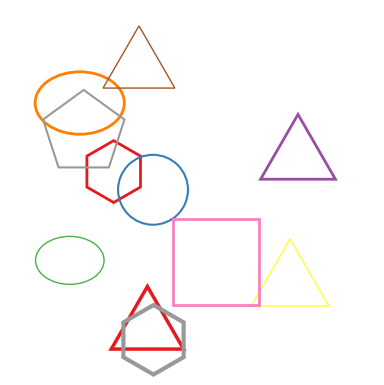[{"shape": "triangle", "thickness": 2.5, "radius": 0.54, "center": [0.383, 0.148]}, {"shape": "hexagon", "thickness": 2, "radius": 0.4, "center": [0.295, 0.554]}, {"shape": "circle", "thickness": 1.5, "radius": 0.45, "center": [0.397, 0.507]}, {"shape": "oval", "thickness": 1, "radius": 0.44, "center": [0.181, 0.324]}, {"shape": "triangle", "thickness": 2, "radius": 0.56, "center": [0.774, 0.591]}, {"shape": "oval", "thickness": 2, "radius": 0.58, "center": [0.207, 0.732]}, {"shape": "triangle", "thickness": 1, "radius": 0.58, "center": [0.753, 0.263]}, {"shape": "triangle", "thickness": 1, "radius": 0.54, "center": [0.361, 0.825]}, {"shape": "square", "thickness": 2, "radius": 0.56, "center": [0.561, 0.319]}, {"shape": "hexagon", "thickness": 3, "radius": 0.45, "center": [0.399, 0.117]}, {"shape": "pentagon", "thickness": 1.5, "radius": 0.56, "center": [0.217, 0.655]}]